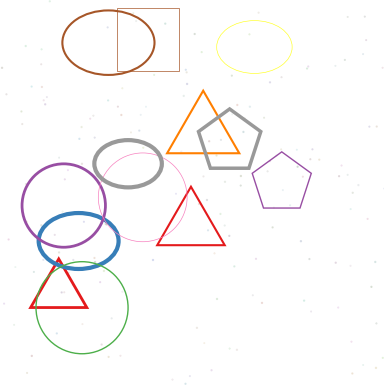[{"shape": "triangle", "thickness": 2, "radius": 0.42, "center": [0.153, 0.243]}, {"shape": "triangle", "thickness": 1.5, "radius": 0.51, "center": [0.496, 0.414]}, {"shape": "oval", "thickness": 3, "radius": 0.52, "center": [0.204, 0.374]}, {"shape": "circle", "thickness": 1, "radius": 0.6, "center": [0.213, 0.201]}, {"shape": "pentagon", "thickness": 1, "radius": 0.4, "center": [0.732, 0.525]}, {"shape": "circle", "thickness": 2, "radius": 0.54, "center": [0.166, 0.466]}, {"shape": "triangle", "thickness": 1.5, "radius": 0.54, "center": [0.528, 0.656]}, {"shape": "oval", "thickness": 0.5, "radius": 0.49, "center": [0.661, 0.878]}, {"shape": "square", "thickness": 0.5, "radius": 0.4, "center": [0.385, 0.898]}, {"shape": "oval", "thickness": 1.5, "radius": 0.6, "center": [0.282, 0.889]}, {"shape": "circle", "thickness": 0.5, "radius": 0.58, "center": [0.371, 0.487]}, {"shape": "oval", "thickness": 3, "radius": 0.44, "center": [0.333, 0.575]}, {"shape": "pentagon", "thickness": 2.5, "radius": 0.43, "center": [0.596, 0.632]}]